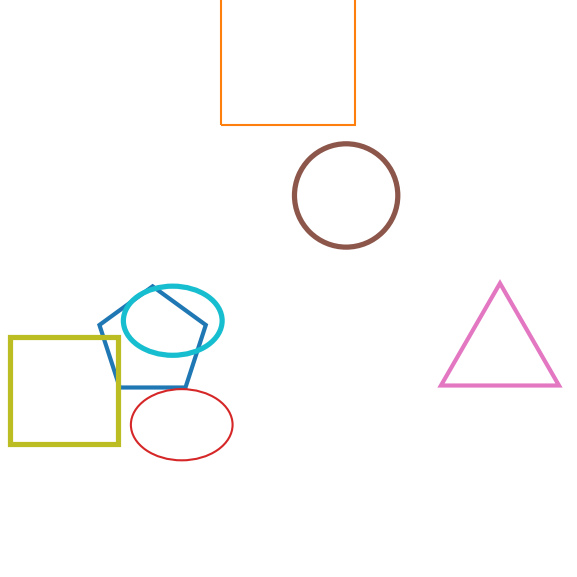[{"shape": "pentagon", "thickness": 2, "radius": 0.48, "center": [0.264, 0.406]}, {"shape": "square", "thickness": 1, "radius": 0.58, "center": [0.498, 0.9]}, {"shape": "oval", "thickness": 1, "radius": 0.44, "center": [0.315, 0.264]}, {"shape": "circle", "thickness": 2.5, "radius": 0.45, "center": [0.599, 0.661]}, {"shape": "triangle", "thickness": 2, "radius": 0.59, "center": [0.866, 0.391]}, {"shape": "square", "thickness": 2.5, "radius": 0.47, "center": [0.111, 0.322]}, {"shape": "oval", "thickness": 2.5, "radius": 0.43, "center": [0.299, 0.444]}]